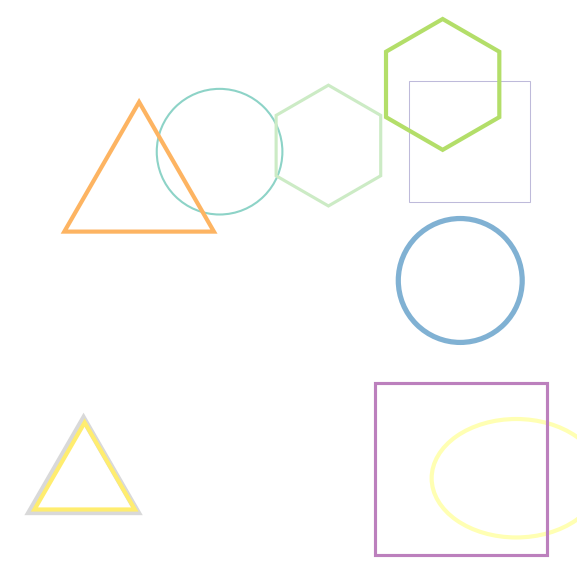[{"shape": "circle", "thickness": 1, "radius": 0.54, "center": [0.38, 0.736]}, {"shape": "oval", "thickness": 2, "radius": 0.73, "center": [0.894, 0.171]}, {"shape": "square", "thickness": 0.5, "radius": 0.52, "center": [0.813, 0.755]}, {"shape": "circle", "thickness": 2.5, "radius": 0.54, "center": [0.797, 0.513]}, {"shape": "triangle", "thickness": 2, "radius": 0.75, "center": [0.241, 0.673]}, {"shape": "hexagon", "thickness": 2, "radius": 0.57, "center": [0.767, 0.853]}, {"shape": "triangle", "thickness": 3, "radius": 0.54, "center": [0.145, 0.166]}, {"shape": "square", "thickness": 1.5, "radius": 0.74, "center": [0.799, 0.188]}, {"shape": "hexagon", "thickness": 1.5, "radius": 0.52, "center": [0.569, 0.747]}, {"shape": "triangle", "thickness": 2, "radius": 0.5, "center": [0.147, 0.167]}]